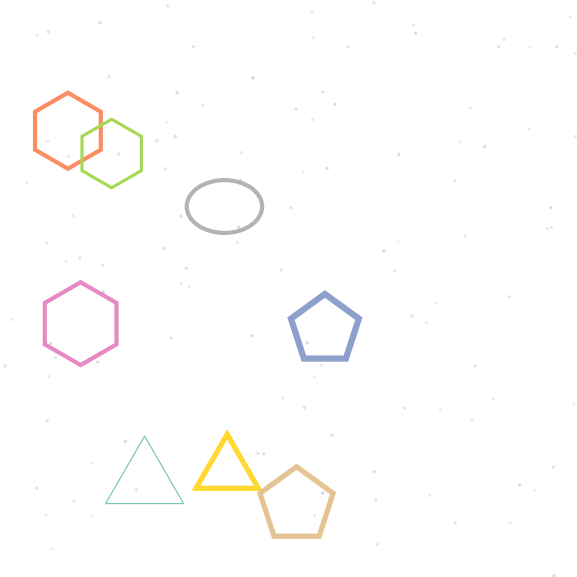[{"shape": "triangle", "thickness": 0.5, "radius": 0.39, "center": [0.25, 0.166]}, {"shape": "hexagon", "thickness": 2, "radius": 0.33, "center": [0.118, 0.773]}, {"shape": "pentagon", "thickness": 3, "radius": 0.31, "center": [0.563, 0.428]}, {"shape": "hexagon", "thickness": 2, "radius": 0.36, "center": [0.14, 0.439]}, {"shape": "hexagon", "thickness": 1.5, "radius": 0.3, "center": [0.193, 0.733]}, {"shape": "triangle", "thickness": 2.5, "radius": 0.31, "center": [0.393, 0.185]}, {"shape": "pentagon", "thickness": 2.5, "radius": 0.33, "center": [0.514, 0.124]}, {"shape": "oval", "thickness": 2, "radius": 0.33, "center": [0.389, 0.642]}]